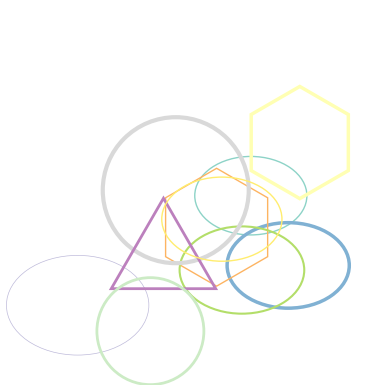[{"shape": "oval", "thickness": 1, "radius": 0.73, "center": [0.651, 0.492]}, {"shape": "hexagon", "thickness": 2.5, "radius": 0.73, "center": [0.779, 0.63]}, {"shape": "oval", "thickness": 0.5, "radius": 0.92, "center": [0.202, 0.207]}, {"shape": "oval", "thickness": 2.5, "radius": 0.79, "center": [0.749, 0.311]}, {"shape": "hexagon", "thickness": 1, "radius": 0.77, "center": [0.563, 0.41]}, {"shape": "oval", "thickness": 1.5, "radius": 0.81, "center": [0.628, 0.299]}, {"shape": "circle", "thickness": 3, "radius": 0.95, "center": [0.456, 0.506]}, {"shape": "triangle", "thickness": 2, "radius": 0.78, "center": [0.425, 0.328]}, {"shape": "circle", "thickness": 2, "radius": 0.69, "center": [0.391, 0.14]}, {"shape": "oval", "thickness": 1, "radius": 0.78, "center": [0.576, 0.431]}]